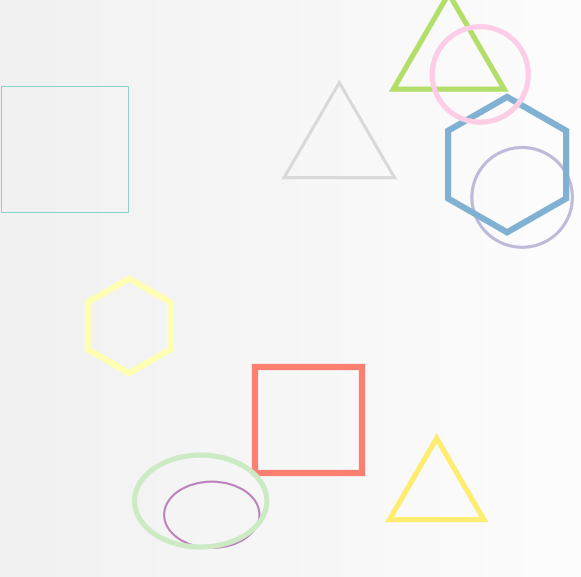[{"shape": "square", "thickness": 0.5, "radius": 0.54, "center": [0.111, 0.741]}, {"shape": "hexagon", "thickness": 3, "radius": 0.41, "center": [0.222, 0.435]}, {"shape": "circle", "thickness": 1.5, "radius": 0.43, "center": [0.898, 0.657]}, {"shape": "square", "thickness": 3, "radius": 0.46, "center": [0.531, 0.272]}, {"shape": "hexagon", "thickness": 3, "radius": 0.59, "center": [0.872, 0.714]}, {"shape": "triangle", "thickness": 2.5, "radius": 0.55, "center": [0.772, 0.9]}, {"shape": "circle", "thickness": 2.5, "radius": 0.41, "center": [0.826, 0.87]}, {"shape": "triangle", "thickness": 1.5, "radius": 0.55, "center": [0.584, 0.746]}, {"shape": "oval", "thickness": 1, "radius": 0.41, "center": [0.364, 0.108]}, {"shape": "oval", "thickness": 2.5, "radius": 0.57, "center": [0.345, 0.132]}, {"shape": "triangle", "thickness": 2.5, "radius": 0.47, "center": [0.751, 0.146]}]